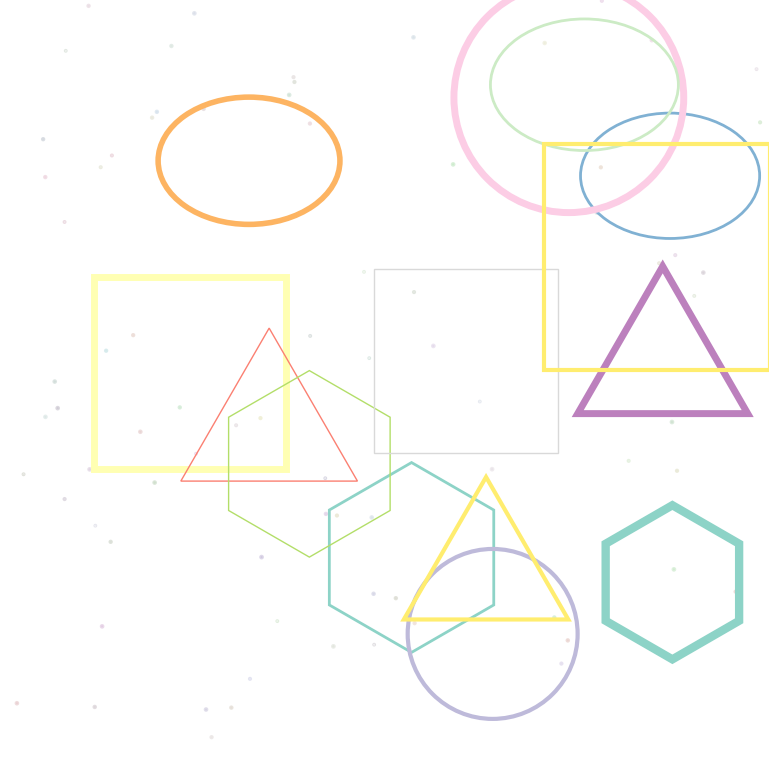[{"shape": "hexagon", "thickness": 1, "radius": 0.62, "center": [0.534, 0.276]}, {"shape": "hexagon", "thickness": 3, "radius": 0.5, "center": [0.873, 0.244]}, {"shape": "square", "thickness": 2.5, "radius": 0.62, "center": [0.247, 0.515]}, {"shape": "circle", "thickness": 1.5, "radius": 0.55, "center": [0.64, 0.177]}, {"shape": "triangle", "thickness": 0.5, "radius": 0.66, "center": [0.35, 0.441]}, {"shape": "oval", "thickness": 1, "radius": 0.58, "center": [0.87, 0.772]}, {"shape": "oval", "thickness": 2, "radius": 0.59, "center": [0.323, 0.791]}, {"shape": "hexagon", "thickness": 0.5, "radius": 0.61, "center": [0.402, 0.398]}, {"shape": "circle", "thickness": 2.5, "radius": 0.75, "center": [0.739, 0.873]}, {"shape": "square", "thickness": 0.5, "radius": 0.6, "center": [0.605, 0.532]}, {"shape": "triangle", "thickness": 2.5, "radius": 0.64, "center": [0.861, 0.527]}, {"shape": "oval", "thickness": 1, "radius": 0.61, "center": [0.759, 0.89]}, {"shape": "triangle", "thickness": 1.5, "radius": 0.62, "center": [0.631, 0.257]}, {"shape": "square", "thickness": 1.5, "radius": 0.73, "center": [0.853, 0.667]}]